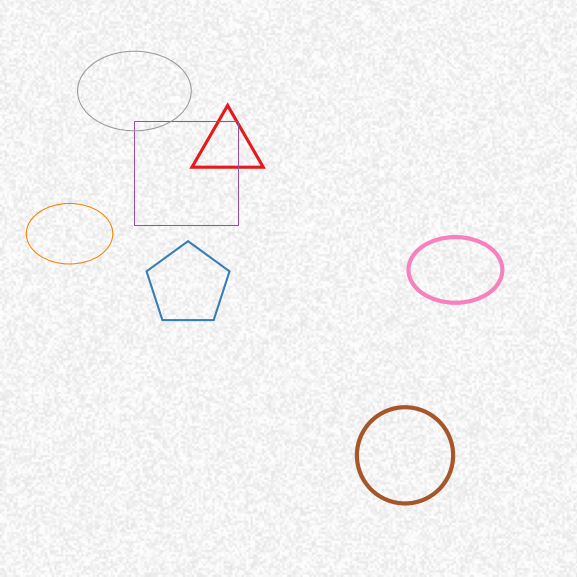[{"shape": "triangle", "thickness": 1.5, "radius": 0.36, "center": [0.394, 0.745]}, {"shape": "pentagon", "thickness": 1, "radius": 0.38, "center": [0.326, 0.506]}, {"shape": "square", "thickness": 0.5, "radius": 0.45, "center": [0.322, 0.7]}, {"shape": "oval", "thickness": 0.5, "radius": 0.37, "center": [0.12, 0.594]}, {"shape": "circle", "thickness": 2, "radius": 0.42, "center": [0.701, 0.211]}, {"shape": "oval", "thickness": 2, "radius": 0.41, "center": [0.789, 0.532]}, {"shape": "oval", "thickness": 0.5, "radius": 0.49, "center": [0.233, 0.842]}]